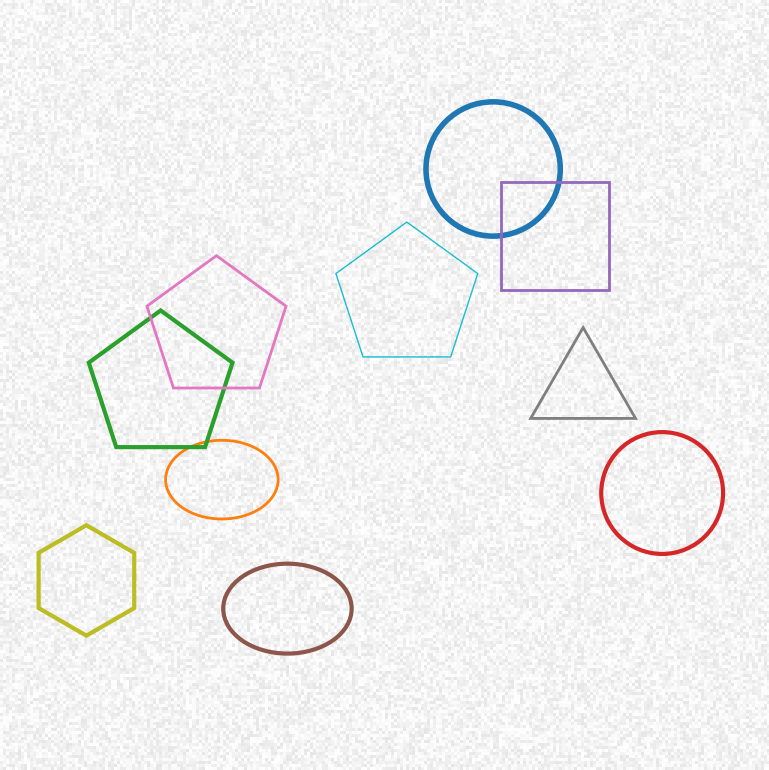[{"shape": "circle", "thickness": 2, "radius": 0.44, "center": [0.64, 0.781]}, {"shape": "oval", "thickness": 1, "radius": 0.37, "center": [0.288, 0.377]}, {"shape": "pentagon", "thickness": 1.5, "radius": 0.49, "center": [0.209, 0.499]}, {"shape": "circle", "thickness": 1.5, "radius": 0.4, "center": [0.86, 0.36]}, {"shape": "square", "thickness": 1, "radius": 0.35, "center": [0.72, 0.694]}, {"shape": "oval", "thickness": 1.5, "radius": 0.42, "center": [0.373, 0.21]}, {"shape": "pentagon", "thickness": 1, "radius": 0.48, "center": [0.281, 0.573]}, {"shape": "triangle", "thickness": 1, "radius": 0.39, "center": [0.757, 0.496]}, {"shape": "hexagon", "thickness": 1.5, "radius": 0.36, "center": [0.112, 0.246]}, {"shape": "pentagon", "thickness": 0.5, "radius": 0.48, "center": [0.528, 0.615]}]